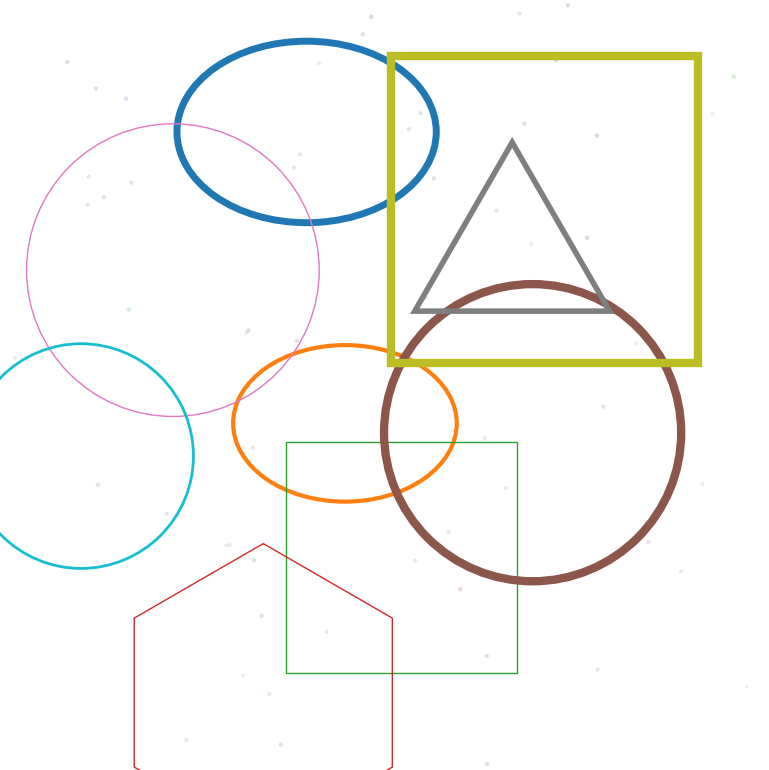[{"shape": "oval", "thickness": 2.5, "radius": 0.84, "center": [0.398, 0.829]}, {"shape": "oval", "thickness": 1.5, "radius": 0.73, "center": [0.448, 0.45]}, {"shape": "square", "thickness": 0.5, "radius": 0.75, "center": [0.521, 0.275]}, {"shape": "hexagon", "thickness": 0.5, "radius": 0.97, "center": [0.342, 0.101]}, {"shape": "circle", "thickness": 3, "radius": 0.96, "center": [0.692, 0.438]}, {"shape": "circle", "thickness": 0.5, "radius": 0.95, "center": [0.225, 0.649]}, {"shape": "triangle", "thickness": 2, "radius": 0.73, "center": [0.665, 0.669]}, {"shape": "square", "thickness": 3, "radius": 1.0, "center": [0.707, 0.728]}, {"shape": "circle", "thickness": 1, "radius": 0.73, "center": [0.105, 0.408]}]